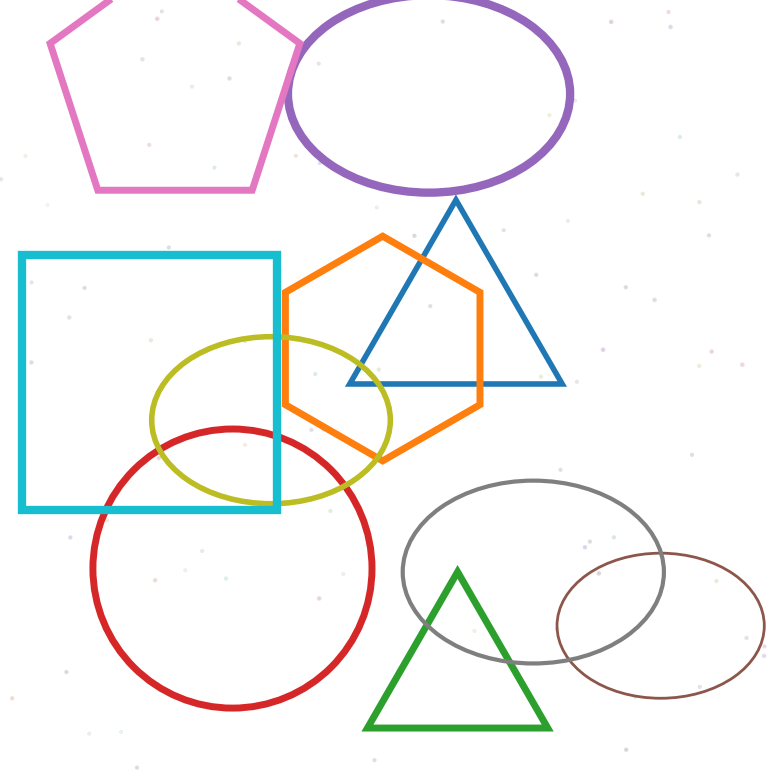[{"shape": "triangle", "thickness": 2, "radius": 0.8, "center": [0.592, 0.581]}, {"shape": "hexagon", "thickness": 2.5, "radius": 0.73, "center": [0.497, 0.547]}, {"shape": "triangle", "thickness": 2.5, "radius": 0.68, "center": [0.594, 0.122]}, {"shape": "circle", "thickness": 2.5, "radius": 0.91, "center": [0.302, 0.262]}, {"shape": "oval", "thickness": 3, "radius": 0.92, "center": [0.557, 0.878]}, {"shape": "oval", "thickness": 1, "radius": 0.67, "center": [0.858, 0.187]}, {"shape": "pentagon", "thickness": 2.5, "radius": 0.85, "center": [0.227, 0.891]}, {"shape": "oval", "thickness": 1.5, "radius": 0.85, "center": [0.693, 0.257]}, {"shape": "oval", "thickness": 2, "radius": 0.77, "center": [0.352, 0.454]}, {"shape": "square", "thickness": 3, "radius": 0.83, "center": [0.194, 0.503]}]